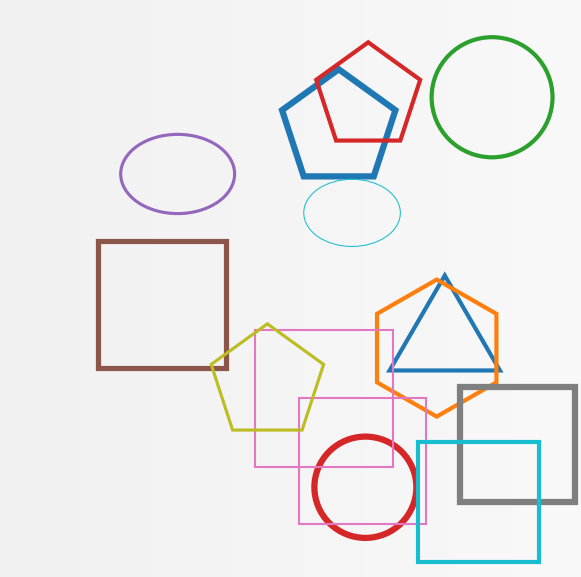[{"shape": "triangle", "thickness": 2, "radius": 0.55, "center": [0.765, 0.412]}, {"shape": "pentagon", "thickness": 3, "radius": 0.51, "center": [0.583, 0.777]}, {"shape": "hexagon", "thickness": 2, "radius": 0.59, "center": [0.751, 0.396]}, {"shape": "circle", "thickness": 2, "radius": 0.52, "center": [0.847, 0.831]}, {"shape": "circle", "thickness": 3, "radius": 0.44, "center": [0.629, 0.155]}, {"shape": "pentagon", "thickness": 2, "radius": 0.47, "center": [0.633, 0.832]}, {"shape": "oval", "thickness": 1.5, "radius": 0.49, "center": [0.306, 0.698]}, {"shape": "square", "thickness": 2.5, "radius": 0.55, "center": [0.279, 0.471]}, {"shape": "square", "thickness": 1, "radius": 0.59, "center": [0.558, 0.309]}, {"shape": "square", "thickness": 1, "radius": 0.55, "center": [0.623, 0.201]}, {"shape": "square", "thickness": 3, "radius": 0.49, "center": [0.89, 0.23]}, {"shape": "pentagon", "thickness": 1.5, "radius": 0.51, "center": [0.46, 0.337]}, {"shape": "square", "thickness": 2, "radius": 0.52, "center": [0.823, 0.13]}, {"shape": "oval", "thickness": 0.5, "radius": 0.42, "center": [0.606, 0.631]}]